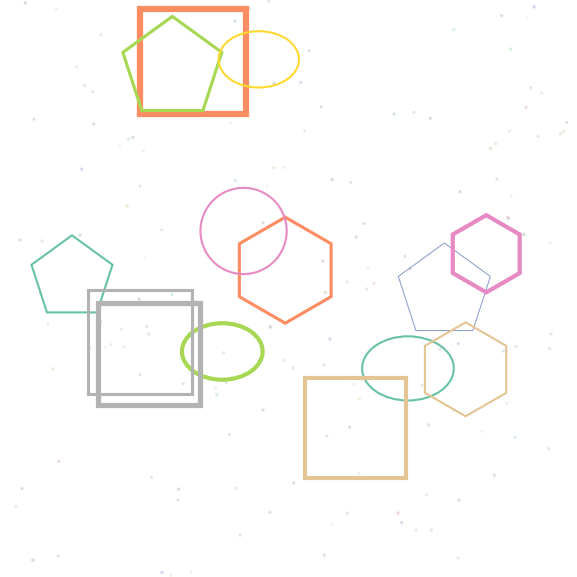[{"shape": "oval", "thickness": 1, "radius": 0.4, "center": [0.706, 0.361]}, {"shape": "pentagon", "thickness": 1, "radius": 0.37, "center": [0.125, 0.518]}, {"shape": "hexagon", "thickness": 1.5, "radius": 0.46, "center": [0.494, 0.531]}, {"shape": "square", "thickness": 3, "radius": 0.46, "center": [0.334, 0.893]}, {"shape": "pentagon", "thickness": 0.5, "radius": 0.42, "center": [0.769, 0.495]}, {"shape": "circle", "thickness": 1, "radius": 0.37, "center": [0.422, 0.599]}, {"shape": "hexagon", "thickness": 2, "radius": 0.33, "center": [0.842, 0.56]}, {"shape": "pentagon", "thickness": 1.5, "radius": 0.45, "center": [0.298, 0.881]}, {"shape": "oval", "thickness": 2, "radius": 0.35, "center": [0.385, 0.391]}, {"shape": "oval", "thickness": 1, "radius": 0.35, "center": [0.448, 0.896]}, {"shape": "square", "thickness": 2, "radius": 0.44, "center": [0.615, 0.258]}, {"shape": "hexagon", "thickness": 1, "radius": 0.41, "center": [0.806, 0.36]}, {"shape": "square", "thickness": 2.5, "radius": 0.44, "center": [0.259, 0.386]}, {"shape": "square", "thickness": 1.5, "radius": 0.45, "center": [0.242, 0.407]}]